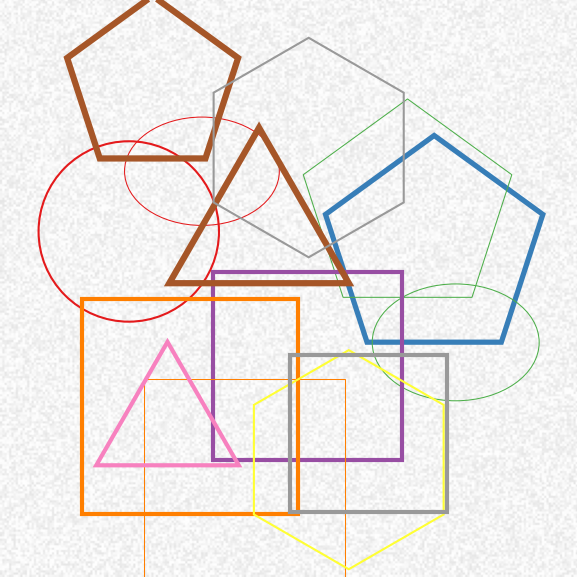[{"shape": "circle", "thickness": 1, "radius": 0.78, "center": [0.223, 0.598]}, {"shape": "oval", "thickness": 0.5, "radius": 0.67, "center": [0.35, 0.703]}, {"shape": "pentagon", "thickness": 2.5, "radius": 0.99, "center": [0.752, 0.567]}, {"shape": "pentagon", "thickness": 0.5, "radius": 0.95, "center": [0.706, 0.638]}, {"shape": "oval", "thickness": 0.5, "radius": 0.72, "center": [0.789, 0.406]}, {"shape": "square", "thickness": 2, "radius": 0.82, "center": [0.532, 0.365]}, {"shape": "square", "thickness": 2, "radius": 0.93, "center": [0.329, 0.295]}, {"shape": "square", "thickness": 0.5, "radius": 0.87, "center": [0.423, 0.168]}, {"shape": "hexagon", "thickness": 1, "radius": 0.95, "center": [0.604, 0.203]}, {"shape": "pentagon", "thickness": 3, "radius": 0.78, "center": [0.264, 0.851]}, {"shape": "triangle", "thickness": 3, "radius": 0.9, "center": [0.449, 0.598]}, {"shape": "triangle", "thickness": 2, "radius": 0.71, "center": [0.29, 0.265]}, {"shape": "hexagon", "thickness": 1, "radius": 0.95, "center": [0.534, 0.744]}, {"shape": "square", "thickness": 2, "radius": 0.68, "center": [0.638, 0.249]}]